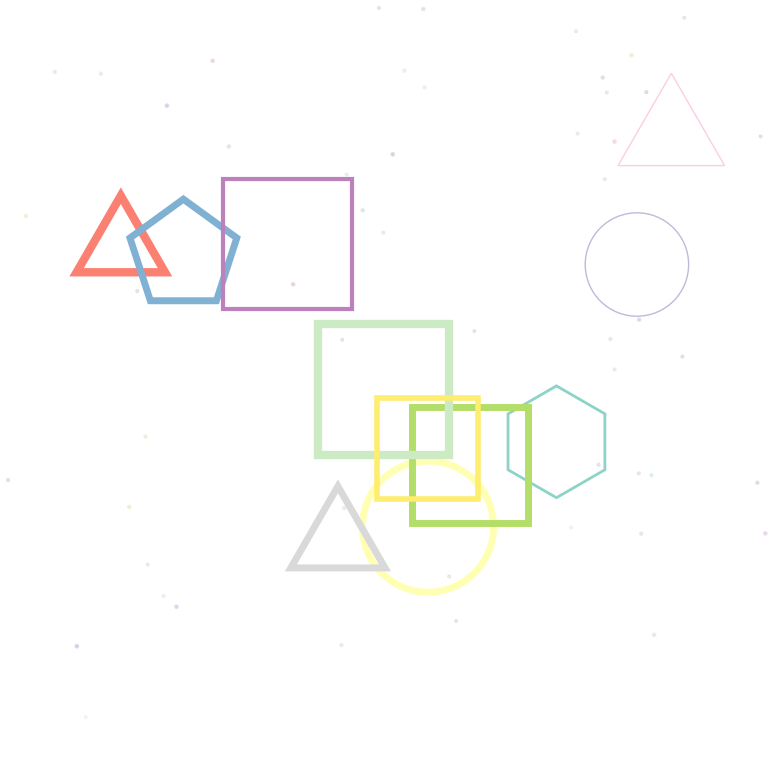[{"shape": "hexagon", "thickness": 1, "radius": 0.36, "center": [0.723, 0.426]}, {"shape": "circle", "thickness": 2.5, "radius": 0.43, "center": [0.556, 0.316]}, {"shape": "circle", "thickness": 0.5, "radius": 0.34, "center": [0.827, 0.656]}, {"shape": "triangle", "thickness": 3, "radius": 0.33, "center": [0.157, 0.68]}, {"shape": "pentagon", "thickness": 2.5, "radius": 0.36, "center": [0.238, 0.668]}, {"shape": "square", "thickness": 2.5, "radius": 0.38, "center": [0.611, 0.396]}, {"shape": "triangle", "thickness": 0.5, "radius": 0.4, "center": [0.872, 0.825]}, {"shape": "triangle", "thickness": 2.5, "radius": 0.35, "center": [0.439, 0.298]}, {"shape": "square", "thickness": 1.5, "radius": 0.42, "center": [0.373, 0.683]}, {"shape": "square", "thickness": 3, "radius": 0.43, "center": [0.498, 0.494]}, {"shape": "square", "thickness": 2, "radius": 0.33, "center": [0.556, 0.417]}]